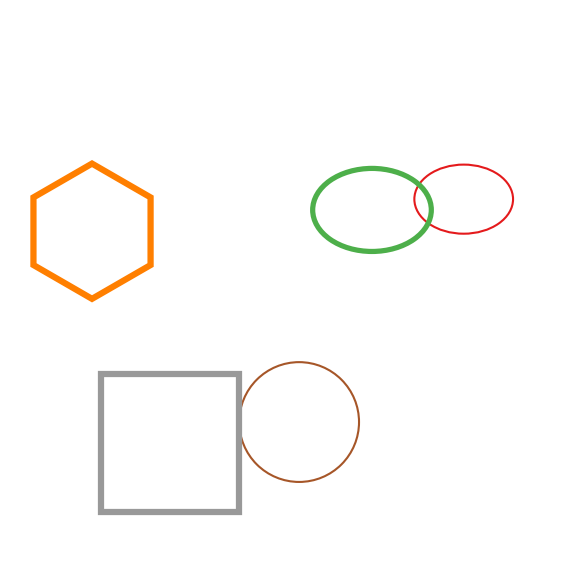[{"shape": "oval", "thickness": 1, "radius": 0.43, "center": [0.803, 0.654]}, {"shape": "oval", "thickness": 2.5, "radius": 0.51, "center": [0.644, 0.636]}, {"shape": "hexagon", "thickness": 3, "radius": 0.59, "center": [0.159, 0.599]}, {"shape": "circle", "thickness": 1, "radius": 0.52, "center": [0.518, 0.268]}, {"shape": "square", "thickness": 3, "radius": 0.6, "center": [0.294, 0.232]}]